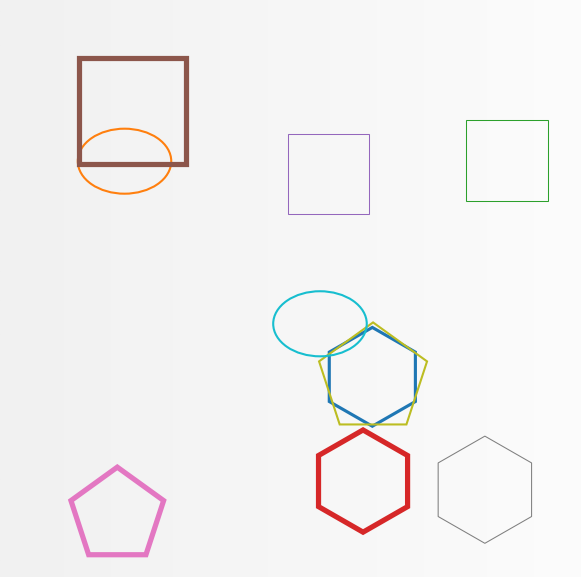[{"shape": "hexagon", "thickness": 1.5, "radius": 0.43, "center": [0.641, 0.347]}, {"shape": "oval", "thickness": 1, "radius": 0.4, "center": [0.214, 0.72]}, {"shape": "square", "thickness": 0.5, "radius": 0.35, "center": [0.872, 0.721]}, {"shape": "hexagon", "thickness": 2.5, "radius": 0.44, "center": [0.625, 0.166]}, {"shape": "square", "thickness": 0.5, "radius": 0.35, "center": [0.565, 0.698]}, {"shape": "square", "thickness": 2.5, "radius": 0.46, "center": [0.228, 0.807]}, {"shape": "pentagon", "thickness": 2.5, "radius": 0.42, "center": [0.202, 0.106]}, {"shape": "hexagon", "thickness": 0.5, "radius": 0.46, "center": [0.834, 0.151]}, {"shape": "pentagon", "thickness": 1, "radius": 0.49, "center": [0.642, 0.343]}, {"shape": "oval", "thickness": 1, "radius": 0.4, "center": [0.551, 0.438]}]